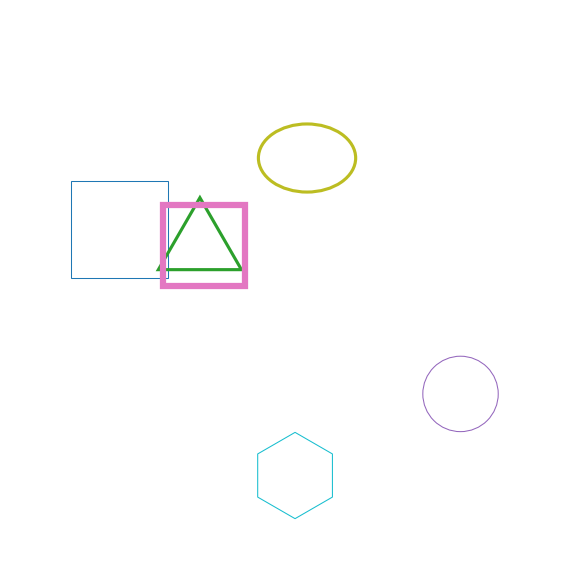[{"shape": "square", "thickness": 0.5, "radius": 0.42, "center": [0.207, 0.602]}, {"shape": "triangle", "thickness": 1.5, "radius": 0.42, "center": [0.346, 0.574]}, {"shape": "circle", "thickness": 0.5, "radius": 0.33, "center": [0.797, 0.317]}, {"shape": "square", "thickness": 3, "radius": 0.35, "center": [0.354, 0.574]}, {"shape": "oval", "thickness": 1.5, "radius": 0.42, "center": [0.532, 0.726]}, {"shape": "hexagon", "thickness": 0.5, "radius": 0.37, "center": [0.511, 0.176]}]